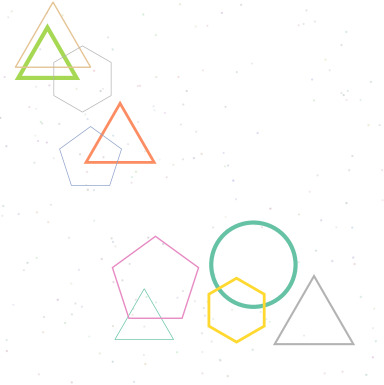[{"shape": "circle", "thickness": 3, "radius": 0.55, "center": [0.658, 0.312]}, {"shape": "triangle", "thickness": 0.5, "radius": 0.44, "center": [0.375, 0.162]}, {"shape": "triangle", "thickness": 2, "radius": 0.51, "center": [0.312, 0.629]}, {"shape": "pentagon", "thickness": 0.5, "radius": 0.42, "center": [0.235, 0.587]}, {"shape": "pentagon", "thickness": 1, "radius": 0.59, "center": [0.404, 0.269]}, {"shape": "triangle", "thickness": 3, "radius": 0.44, "center": [0.123, 0.841]}, {"shape": "hexagon", "thickness": 2, "radius": 0.41, "center": [0.614, 0.194]}, {"shape": "triangle", "thickness": 1, "radius": 0.56, "center": [0.138, 0.882]}, {"shape": "triangle", "thickness": 1.5, "radius": 0.59, "center": [0.816, 0.165]}, {"shape": "hexagon", "thickness": 0.5, "radius": 0.43, "center": [0.214, 0.795]}]